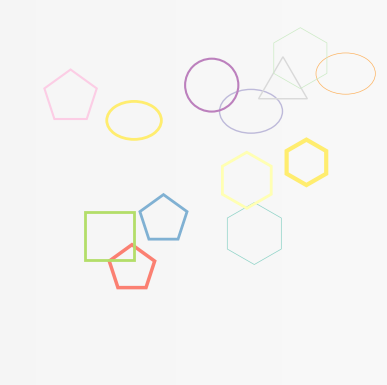[{"shape": "hexagon", "thickness": 0.5, "radius": 0.4, "center": [0.656, 0.393]}, {"shape": "hexagon", "thickness": 2, "radius": 0.36, "center": [0.637, 0.532]}, {"shape": "oval", "thickness": 1, "radius": 0.41, "center": [0.648, 0.711]}, {"shape": "pentagon", "thickness": 2.5, "radius": 0.31, "center": [0.341, 0.303]}, {"shape": "pentagon", "thickness": 2, "radius": 0.32, "center": [0.422, 0.431]}, {"shape": "oval", "thickness": 0.5, "radius": 0.38, "center": [0.892, 0.809]}, {"shape": "square", "thickness": 2, "radius": 0.31, "center": [0.282, 0.388]}, {"shape": "pentagon", "thickness": 1.5, "radius": 0.36, "center": [0.182, 0.748]}, {"shape": "triangle", "thickness": 1, "radius": 0.36, "center": [0.73, 0.78]}, {"shape": "circle", "thickness": 1.5, "radius": 0.34, "center": [0.546, 0.779]}, {"shape": "hexagon", "thickness": 0.5, "radius": 0.4, "center": [0.775, 0.849]}, {"shape": "hexagon", "thickness": 3, "radius": 0.29, "center": [0.791, 0.578]}, {"shape": "oval", "thickness": 2, "radius": 0.35, "center": [0.346, 0.687]}]